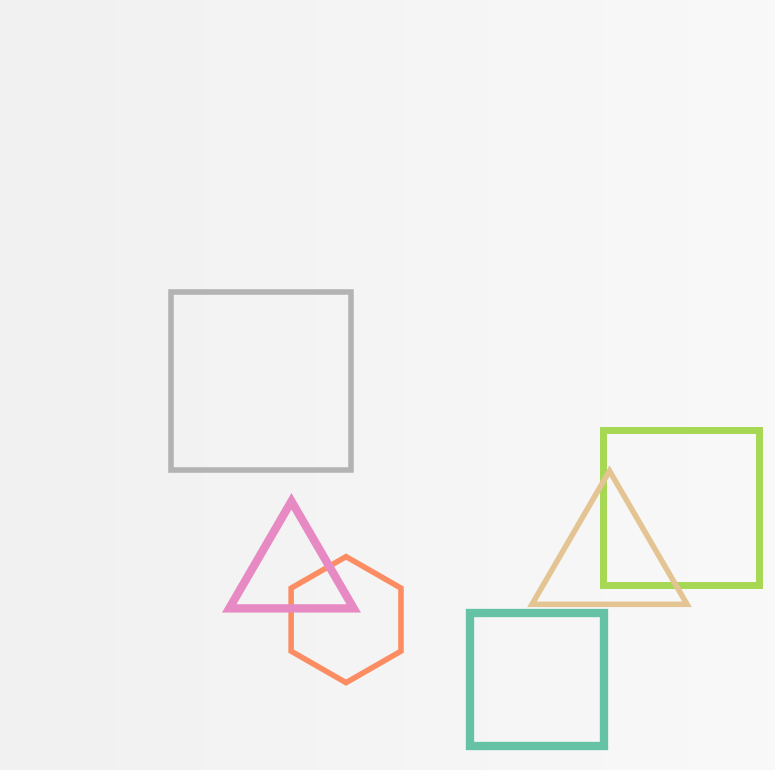[{"shape": "square", "thickness": 3, "radius": 0.43, "center": [0.693, 0.118]}, {"shape": "hexagon", "thickness": 2, "radius": 0.41, "center": [0.447, 0.195]}, {"shape": "triangle", "thickness": 3, "radius": 0.46, "center": [0.376, 0.256]}, {"shape": "square", "thickness": 2.5, "radius": 0.5, "center": [0.879, 0.341]}, {"shape": "triangle", "thickness": 2, "radius": 0.58, "center": [0.786, 0.273]}, {"shape": "square", "thickness": 2, "radius": 0.58, "center": [0.336, 0.506]}]